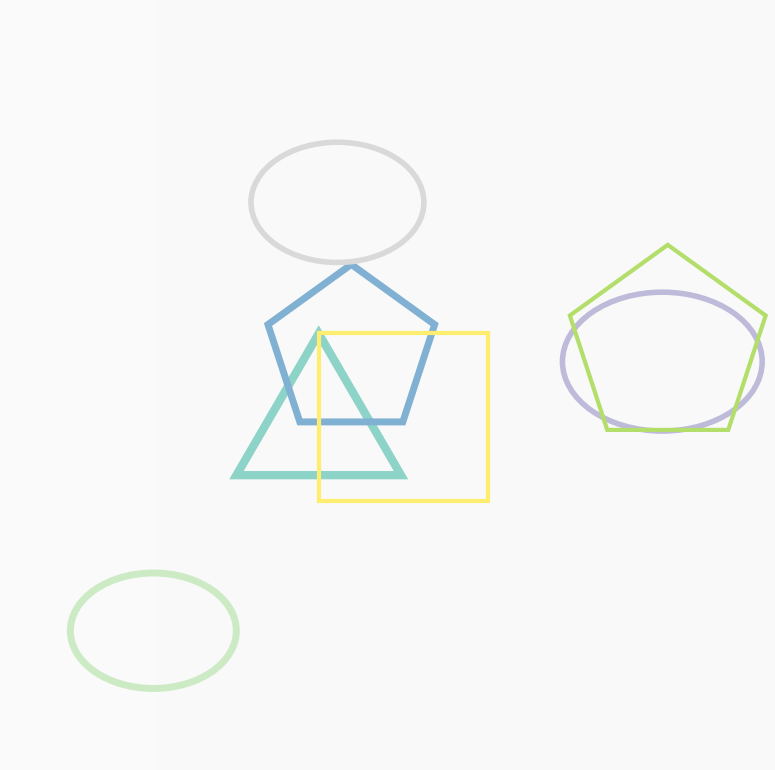[{"shape": "triangle", "thickness": 3, "radius": 0.61, "center": [0.411, 0.444]}, {"shape": "oval", "thickness": 2, "radius": 0.64, "center": [0.855, 0.53]}, {"shape": "pentagon", "thickness": 2.5, "radius": 0.57, "center": [0.453, 0.544]}, {"shape": "pentagon", "thickness": 1.5, "radius": 0.66, "center": [0.862, 0.549]}, {"shape": "oval", "thickness": 2, "radius": 0.56, "center": [0.435, 0.737]}, {"shape": "oval", "thickness": 2.5, "radius": 0.54, "center": [0.198, 0.181]}, {"shape": "square", "thickness": 1.5, "radius": 0.54, "center": [0.521, 0.458]}]